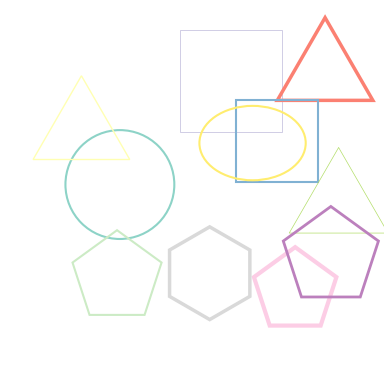[{"shape": "circle", "thickness": 1.5, "radius": 0.71, "center": [0.311, 0.521]}, {"shape": "triangle", "thickness": 1, "radius": 0.72, "center": [0.211, 0.658]}, {"shape": "square", "thickness": 0.5, "radius": 0.66, "center": [0.6, 0.79]}, {"shape": "triangle", "thickness": 2.5, "radius": 0.72, "center": [0.844, 0.811]}, {"shape": "square", "thickness": 1.5, "radius": 0.53, "center": [0.72, 0.635]}, {"shape": "triangle", "thickness": 0.5, "radius": 0.74, "center": [0.88, 0.469]}, {"shape": "pentagon", "thickness": 3, "radius": 0.56, "center": [0.767, 0.245]}, {"shape": "hexagon", "thickness": 2.5, "radius": 0.6, "center": [0.545, 0.29]}, {"shape": "pentagon", "thickness": 2, "radius": 0.65, "center": [0.859, 0.334]}, {"shape": "pentagon", "thickness": 1.5, "radius": 0.61, "center": [0.304, 0.28]}, {"shape": "oval", "thickness": 1.5, "radius": 0.69, "center": [0.656, 0.628]}]